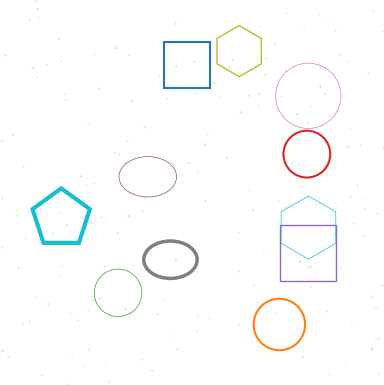[{"shape": "square", "thickness": 1.5, "radius": 0.3, "center": [0.486, 0.831]}, {"shape": "circle", "thickness": 1.5, "radius": 0.33, "center": [0.726, 0.157]}, {"shape": "circle", "thickness": 0.5, "radius": 0.31, "center": [0.307, 0.239]}, {"shape": "circle", "thickness": 1.5, "radius": 0.3, "center": [0.797, 0.6]}, {"shape": "square", "thickness": 1, "radius": 0.37, "center": [0.8, 0.343]}, {"shape": "oval", "thickness": 0.5, "radius": 0.37, "center": [0.384, 0.541]}, {"shape": "circle", "thickness": 0.5, "radius": 0.42, "center": [0.801, 0.751]}, {"shape": "oval", "thickness": 2.5, "radius": 0.35, "center": [0.443, 0.325]}, {"shape": "hexagon", "thickness": 1, "radius": 0.33, "center": [0.621, 0.867]}, {"shape": "pentagon", "thickness": 3, "radius": 0.39, "center": [0.159, 0.433]}, {"shape": "hexagon", "thickness": 0.5, "radius": 0.41, "center": [0.801, 0.409]}]